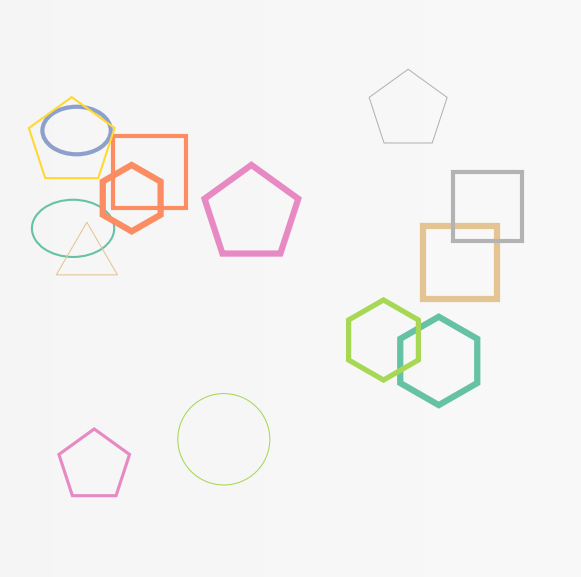[{"shape": "oval", "thickness": 1, "radius": 0.35, "center": [0.126, 0.604]}, {"shape": "hexagon", "thickness": 3, "radius": 0.38, "center": [0.755, 0.374]}, {"shape": "square", "thickness": 2, "radius": 0.31, "center": [0.258, 0.702]}, {"shape": "hexagon", "thickness": 3, "radius": 0.29, "center": [0.227, 0.656]}, {"shape": "oval", "thickness": 2, "radius": 0.29, "center": [0.132, 0.773]}, {"shape": "pentagon", "thickness": 1.5, "radius": 0.32, "center": [0.162, 0.192]}, {"shape": "pentagon", "thickness": 3, "radius": 0.42, "center": [0.433, 0.629]}, {"shape": "hexagon", "thickness": 2.5, "radius": 0.35, "center": [0.66, 0.41]}, {"shape": "circle", "thickness": 0.5, "radius": 0.4, "center": [0.385, 0.238]}, {"shape": "pentagon", "thickness": 1, "radius": 0.39, "center": [0.123, 0.753]}, {"shape": "square", "thickness": 3, "radius": 0.32, "center": [0.792, 0.544]}, {"shape": "triangle", "thickness": 0.5, "radius": 0.3, "center": [0.149, 0.554]}, {"shape": "square", "thickness": 2, "radius": 0.3, "center": [0.839, 0.642]}, {"shape": "pentagon", "thickness": 0.5, "radius": 0.35, "center": [0.702, 0.809]}]